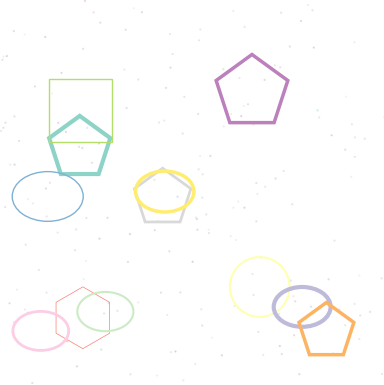[{"shape": "pentagon", "thickness": 3, "radius": 0.42, "center": [0.207, 0.615]}, {"shape": "circle", "thickness": 1.5, "radius": 0.39, "center": [0.675, 0.255]}, {"shape": "oval", "thickness": 3, "radius": 0.37, "center": [0.785, 0.203]}, {"shape": "hexagon", "thickness": 0.5, "radius": 0.4, "center": [0.215, 0.175]}, {"shape": "oval", "thickness": 1, "radius": 0.46, "center": [0.124, 0.49]}, {"shape": "pentagon", "thickness": 2.5, "radius": 0.37, "center": [0.848, 0.139]}, {"shape": "square", "thickness": 1, "radius": 0.41, "center": [0.209, 0.712]}, {"shape": "oval", "thickness": 2, "radius": 0.36, "center": [0.106, 0.14]}, {"shape": "pentagon", "thickness": 2, "radius": 0.39, "center": [0.422, 0.486]}, {"shape": "pentagon", "thickness": 2.5, "radius": 0.49, "center": [0.654, 0.761]}, {"shape": "oval", "thickness": 1.5, "radius": 0.36, "center": [0.274, 0.191]}, {"shape": "oval", "thickness": 2.5, "radius": 0.38, "center": [0.428, 0.502]}]